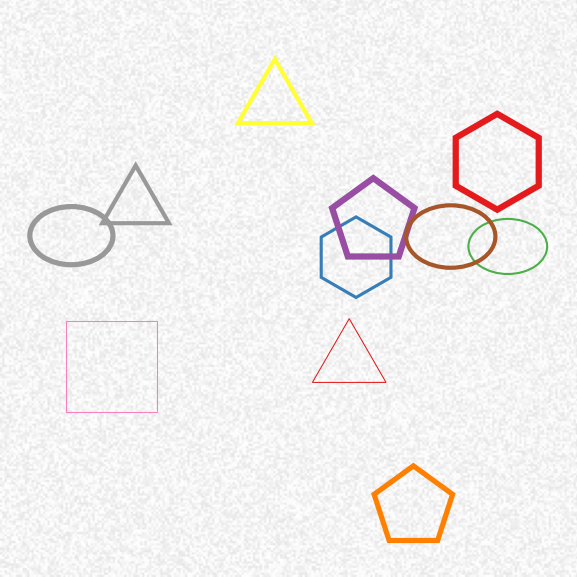[{"shape": "triangle", "thickness": 0.5, "radius": 0.37, "center": [0.605, 0.374]}, {"shape": "hexagon", "thickness": 3, "radius": 0.41, "center": [0.861, 0.719]}, {"shape": "hexagon", "thickness": 1.5, "radius": 0.35, "center": [0.617, 0.554]}, {"shape": "oval", "thickness": 1, "radius": 0.34, "center": [0.879, 0.572]}, {"shape": "pentagon", "thickness": 3, "radius": 0.37, "center": [0.646, 0.616]}, {"shape": "pentagon", "thickness": 2.5, "radius": 0.36, "center": [0.716, 0.121]}, {"shape": "triangle", "thickness": 2, "radius": 0.37, "center": [0.476, 0.823]}, {"shape": "oval", "thickness": 2, "radius": 0.39, "center": [0.781, 0.59]}, {"shape": "square", "thickness": 0.5, "radius": 0.39, "center": [0.194, 0.365]}, {"shape": "oval", "thickness": 2.5, "radius": 0.36, "center": [0.124, 0.591]}, {"shape": "triangle", "thickness": 2, "radius": 0.33, "center": [0.235, 0.646]}]